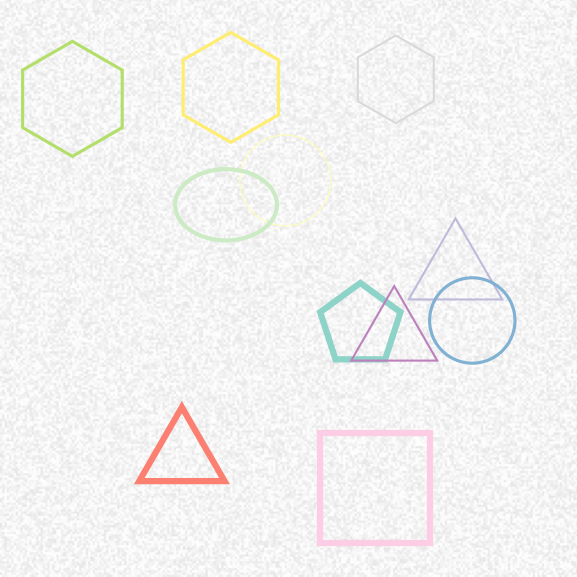[{"shape": "pentagon", "thickness": 3, "radius": 0.37, "center": [0.624, 0.436]}, {"shape": "circle", "thickness": 0.5, "radius": 0.39, "center": [0.494, 0.687]}, {"shape": "triangle", "thickness": 1, "radius": 0.47, "center": [0.789, 0.527]}, {"shape": "triangle", "thickness": 3, "radius": 0.43, "center": [0.315, 0.209]}, {"shape": "circle", "thickness": 1.5, "radius": 0.37, "center": [0.818, 0.444]}, {"shape": "hexagon", "thickness": 1.5, "radius": 0.5, "center": [0.125, 0.828]}, {"shape": "square", "thickness": 3, "radius": 0.48, "center": [0.649, 0.155]}, {"shape": "hexagon", "thickness": 1, "radius": 0.38, "center": [0.685, 0.862]}, {"shape": "triangle", "thickness": 1, "radius": 0.43, "center": [0.683, 0.418]}, {"shape": "oval", "thickness": 2, "radius": 0.44, "center": [0.391, 0.645]}, {"shape": "hexagon", "thickness": 1.5, "radius": 0.48, "center": [0.4, 0.848]}]